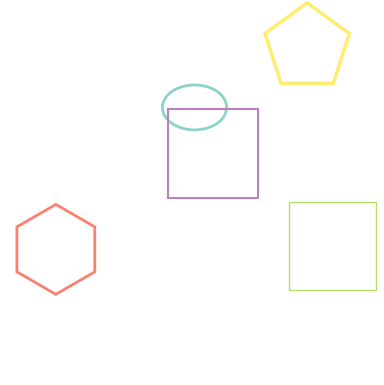[{"shape": "oval", "thickness": 2, "radius": 0.42, "center": [0.505, 0.721]}, {"shape": "hexagon", "thickness": 2, "radius": 0.58, "center": [0.145, 0.352]}, {"shape": "square", "thickness": 1, "radius": 0.57, "center": [0.864, 0.362]}, {"shape": "square", "thickness": 1.5, "radius": 0.58, "center": [0.553, 0.601]}, {"shape": "pentagon", "thickness": 2.5, "radius": 0.58, "center": [0.798, 0.877]}]